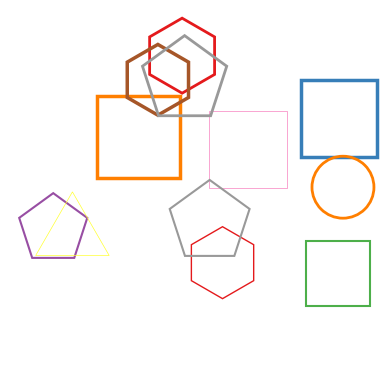[{"shape": "hexagon", "thickness": 2, "radius": 0.49, "center": [0.473, 0.855]}, {"shape": "hexagon", "thickness": 1, "radius": 0.47, "center": [0.578, 0.318]}, {"shape": "square", "thickness": 2.5, "radius": 0.49, "center": [0.881, 0.692]}, {"shape": "square", "thickness": 1.5, "radius": 0.42, "center": [0.878, 0.289]}, {"shape": "pentagon", "thickness": 1.5, "radius": 0.46, "center": [0.138, 0.405]}, {"shape": "square", "thickness": 2.5, "radius": 0.54, "center": [0.359, 0.644]}, {"shape": "circle", "thickness": 2, "radius": 0.4, "center": [0.891, 0.514]}, {"shape": "triangle", "thickness": 0.5, "radius": 0.55, "center": [0.188, 0.391]}, {"shape": "hexagon", "thickness": 2.5, "radius": 0.46, "center": [0.41, 0.793]}, {"shape": "square", "thickness": 0.5, "radius": 0.5, "center": [0.645, 0.612]}, {"shape": "pentagon", "thickness": 2, "radius": 0.58, "center": [0.479, 0.792]}, {"shape": "pentagon", "thickness": 1.5, "radius": 0.55, "center": [0.545, 0.424]}]